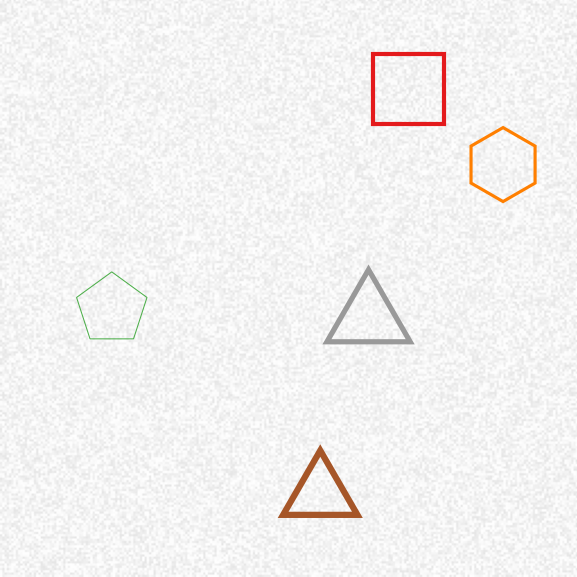[{"shape": "square", "thickness": 2, "radius": 0.3, "center": [0.707, 0.845]}, {"shape": "pentagon", "thickness": 0.5, "radius": 0.32, "center": [0.194, 0.464]}, {"shape": "hexagon", "thickness": 1.5, "radius": 0.32, "center": [0.871, 0.714]}, {"shape": "triangle", "thickness": 3, "radius": 0.37, "center": [0.555, 0.145]}, {"shape": "triangle", "thickness": 2.5, "radius": 0.42, "center": [0.638, 0.449]}]